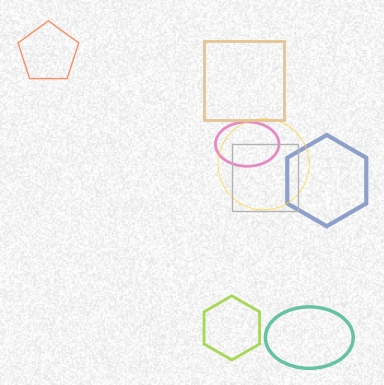[{"shape": "oval", "thickness": 2.5, "radius": 0.57, "center": [0.803, 0.123]}, {"shape": "pentagon", "thickness": 1, "radius": 0.41, "center": [0.126, 0.863]}, {"shape": "hexagon", "thickness": 3, "radius": 0.59, "center": [0.849, 0.531]}, {"shape": "oval", "thickness": 2, "radius": 0.41, "center": [0.642, 0.626]}, {"shape": "hexagon", "thickness": 2, "radius": 0.42, "center": [0.602, 0.148]}, {"shape": "circle", "thickness": 0.5, "radius": 0.59, "center": [0.685, 0.573]}, {"shape": "square", "thickness": 2, "radius": 0.51, "center": [0.634, 0.79]}, {"shape": "square", "thickness": 1, "radius": 0.43, "center": [0.688, 0.538]}]